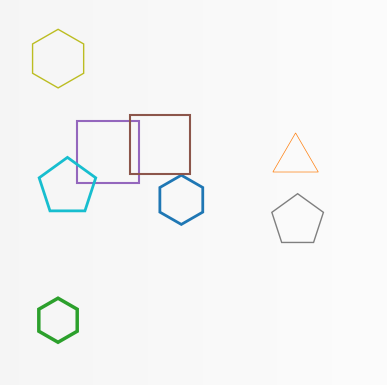[{"shape": "hexagon", "thickness": 2, "radius": 0.32, "center": [0.468, 0.481]}, {"shape": "triangle", "thickness": 0.5, "radius": 0.34, "center": [0.763, 0.587]}, {"shape": "hexagon", "thickness": 2.5, "radius": 0.29, "center": [0.15, 0.168]}, {"shape": "square", "thickness": 1.5, "radius": 0.4, "center": [0.278, 0.606]}, {"shape": "square", "thickness": 1.5, "radius": 0.38, "center": [0.413, 0.625]}, {"shape": "pentagon", "thickness": 1, "radius": 0.35, "center": [0.768, 0.427]}, {"shape": "hexagon", "thickness": 1, "radius": 0.38, "center": [0.15, 0.848]}, {"shape": "pentagon", "thickness": 2, "radius": 0.38, "center": [0.174, 0.514]}]